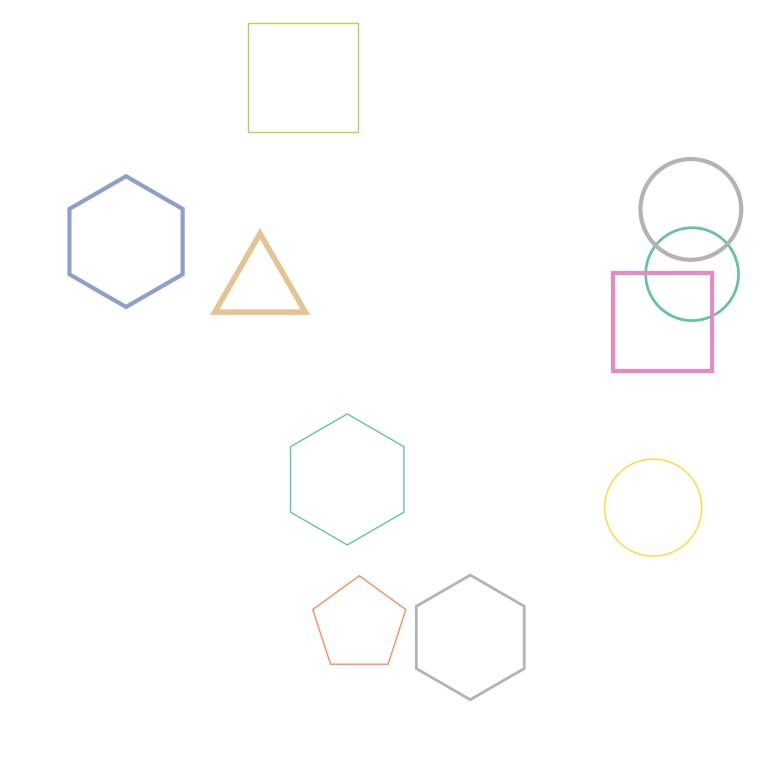[{"shape": "hexagon", "thickness": 0.5, "radius": 0.43, "center": [0.451, 0.377]}, {"shape": "circle", "thickness": 1, "radius": 0.3, "center": [0.899, 0.644]}, {"shape": "pentagon", "thickness": 0.5, "radius": 0.32, "center": [0.467, 0.189]}, {"shape": "hexagon", "thickness": 1.5, "radius": 0.42, "center": [0.164, 0.686]}, {"shape": "square", "thickness": 1.5, "radius": 0.32, "center": [0.86, 0.582]}, {"shape": "square", "thickness": 0.5, "radius": 0.35, "center": [0.394, 0.899]}, {"shape": "circle", "thickness": 0.5, "radius": 0.31, "center": [0.848, 0.341]}, {"shape": "triangle", "thickness": 2, "radius": 0.34, "center": [0.338, 0.629]}, {"shape": "circle", "thickness": 1.5, "radius": 0.33, "center": [0.897, 0.728]}, {"shape": "hexagon", "thickness": 1, "radius": 0.4, "center": [0.611, 0.172]}]